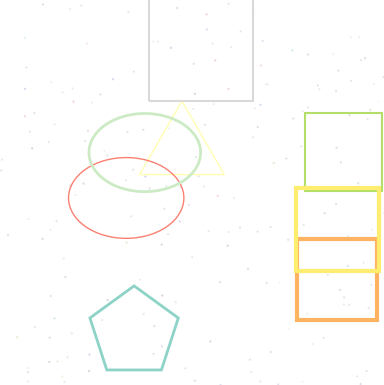[{"shape": "pentagon", "thickness": 2, "radius": 0.6, "center": [0.348, 0.137]}, {"shape": "triangle", "thickness": 1, "radius": 0.64, "center": [0.473, 0.61]}, {"shape": "oval", "thickness": 1, "radius": 0.75, "center": [0.328, 0.486]}, {"shape": "square", "thickness": 3, "radius": 0.52, "center": [0.876, 0.274]}, {"shape": "square", "thickness": 1.5, "radius": 0.5, "center": [0.892, 0.605]}, {"shape": "square", "thickness": 1.5, "radius": 0.68, "center": [0.522, 0.875]}, {"shape": "oval", "thickness": 2, "radius": 0.73, "center": [0.376, 0.604]}, {"shape": "square", "thickness": 3, "radius": 0.54, "center": [0.877, 0.404]}]